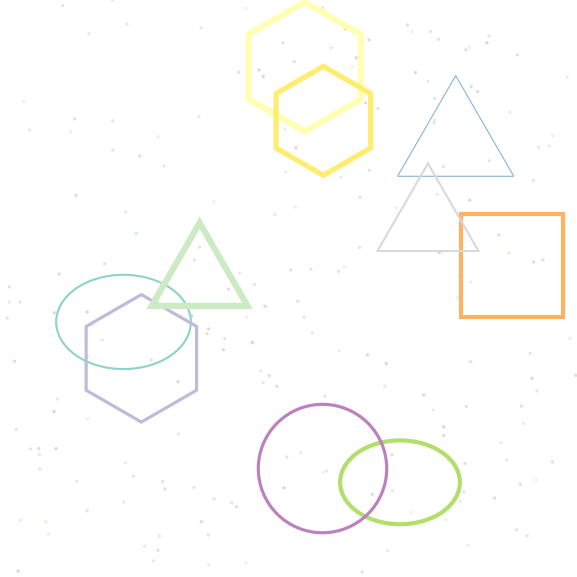[{"shape": "oval", "thickness": 1, "radius": 0.58, "center": [0.214, 0.442]}, {"shape": "hexagon", "thickness": 3, "radius": 0.56, "center": [0.528, 0.883]}, {"shape": "hexagon", "thickness": 1.5, "radius": 0.55, "center": [0.245, 0.379]}, {"shape": "triangle", "thickness": 0.5, "radius": 0.58, "center": [0.789, 0.752]}, {"shape": "square", "thickness": 2, "radius": 0.44, "center": [0.887, 0.539]}, {"shape": "oval", "thickness": 2, "radius": 0.52, "center": [0.693, 0.164]}, {"shape": "triangle", "thickness": 1, "radius": 0.51, "center": [0.741, 0.615]}, {"shape": "circle", "thickness": 1.5, "radius": 0.56, "center": [0.558, 0.188]}, {"shape": "triangle", "thickness": 3, "radius": 0.48, "center": [0.346, 0.517]}, {"shape": "hexagon", "thickness": 2.5, "radius": 0.47, "center": [0.56, 0.79]}]